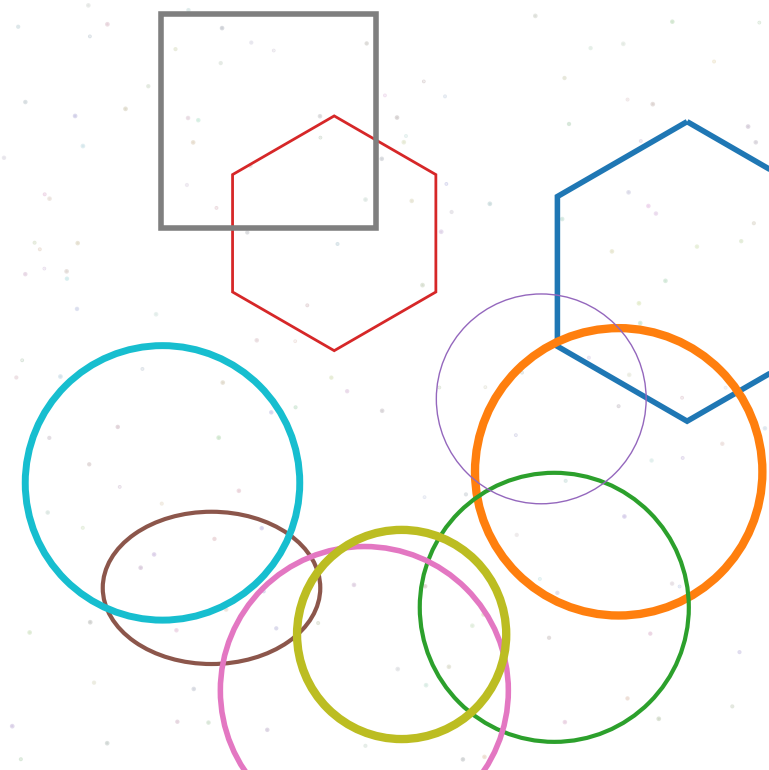[{"shape": "hexagon", "thickness": 2, "radius": 0.97, "center": [0.892, 0.648]}, {"shape": "circle", "thickness": 3, "radius": 0.93, "center": [0.804, 0.387]}, {"shape": "circle", "thickness": 1.5, "radius": 0.87, "center": [0.72, 0.211]}, {"shape": "hexagon", "thickness": 1, "radius": 0.76, "center": [0.434, 0.697]}, {"shape": "circle", "thickness": 0.5, "radius": 0.68, "center": [0.703, 0.482]}, {"shape": "oval", "thickness": 1.5, "radius": 0.71, "center": [0.275, 0.237]}, {"shape": "circle", "thickness": 2, "radius": 0.94, "center": [0.473, 0.103]}, {"shape": "square", "thickness": 2, "radius": 0.69, "center": [0.349, 0.843]}, {"shape": "circle", "thickness": 3, "radius": 0.68, "center": [0.522, 0.176]}, {"shape": "circle", "thickness": 2.5, "radius": 0.89, "center": [0.211, 0.373]}]